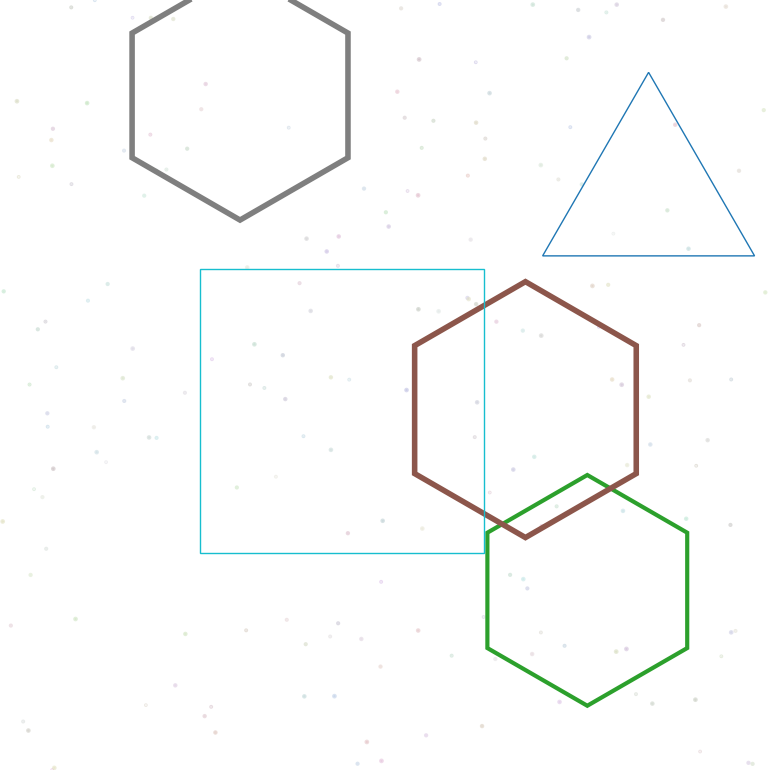[{"shape": "triangle", "thickness": 0.5, "radius": 0.79, "center": [0.842, 0.747]}, {"shape": "hexagon", "thickness": 1.5, "radius": 0.75, "center": [0.763, 0.233]}, {"shape": "hexagon", "thickness": 2, "radius": 0.83, "center": [0.682, 0.468]}, {"shape": "hexagon", "thickness": 2, "radius": 0.81, "center": [0.312, 0.876]}, {"shape": "square", "thickness": 0.5, "radius": 0.92, "center": [0.444, 0.466]}]